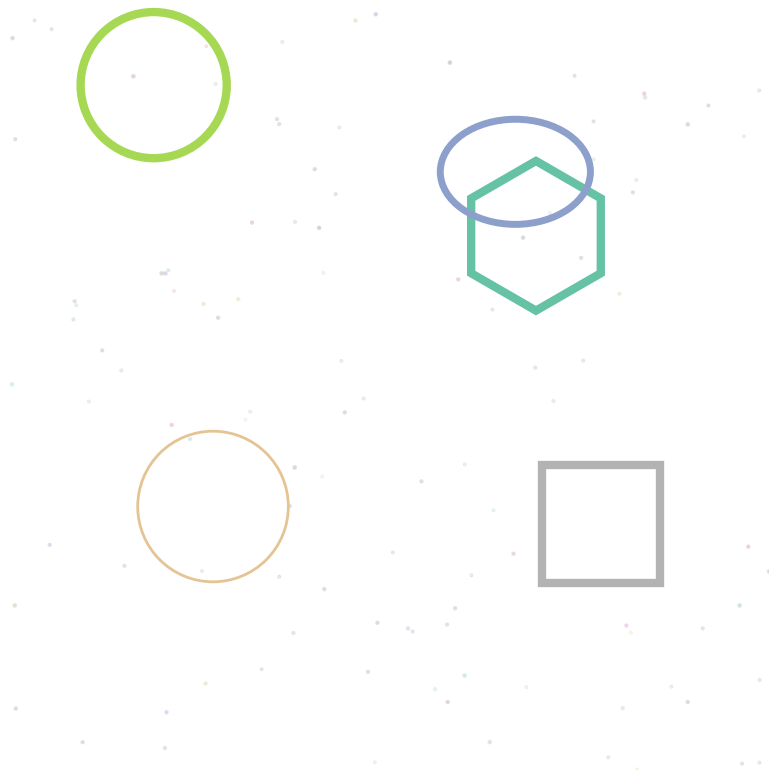[{"shape": "hexagon", "thickness": 3, "radius": 0.49, "center": [0.696, 0.694]}, {"shape": "oval", "thickness": 2.5, "radius": 0.49, "center": [0.669, 0.777]}, {"shape": "circle", "thickness": 3, "radius": 0.47, "center": [0.2, 0.889]}, {"shape": "circle", "thickness": 1, "radius": 0.49, "center": [0.277, 0.342]}, {"shape": "square", "thickness": 3, "radius": 0.38, "center": [0.781, 0.319]}]